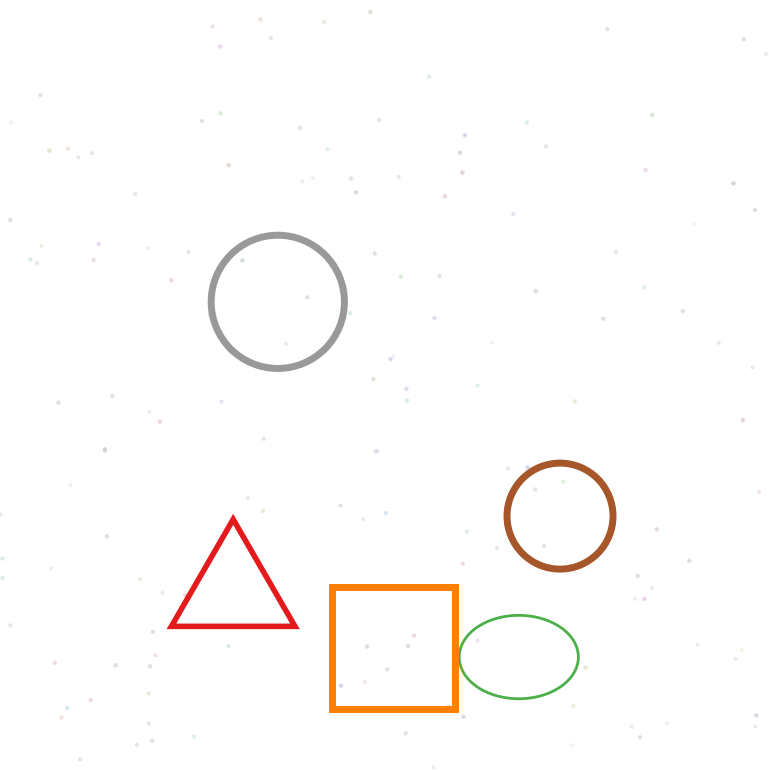[{"shape": "triangle", "thickness": 2, "radius": 0.46, "center": [0.303, 0.233]}, {"shape": "oval", "thickness": 1, "radius": 0.39, "center": [0.674, 0.147]}, {"shape": "square", "thickness": 2.5, "radius": 0.4, "center": [0.511, 0.159]}, {"shape": "circle", "thickness": 2.5, "radius": 0.34, "center": [0.727, 0.33]}, {"shape": "circle", "thickness": 2.5, "radius": 0.43, "center": [0.361, 0.608]}]